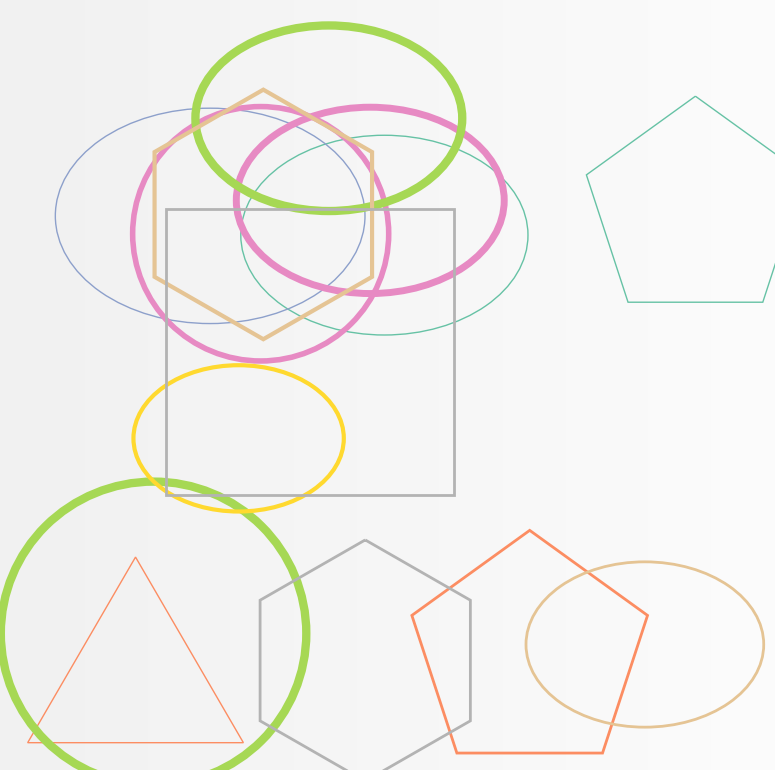[{"shape": "pentagon", "thickness": 0.5, "radius": 0.74, "center": [0.897, 0.727]}, {"shape": "oval", "thickness": 0.5, "radius": 0.93, "center": [0.496, 0.695]}, {"shape": "triangle", "thickness": 0.5, "radius": 0.8, "center": [0.175, 0.116]}, {"shape": "pentagon", "thickness": 1, "radius": 0.8, "center": [0.683, 0.151]}, {"shape": "oval", "thickness": 0.5, "radius": 1.0, "center": [0.271, 0.72]}, {"shape": "circle", "thickness": 2, "radius": 0.83, "center": [0.336, 0.696]}, {"shape": "oval", "thickness": 2.5, "radius": 0.86, "center": [0.478, 0.74]}, {"shape": "oval", "thickness": 3, "radius": 0.86, "center": [0.424, 0.846]}, {"shape": "circle", "thickness": 3, "radius": 0.99, "center": [0.198, 0.177]}, {"shape": "oval", "thickness": 1.5, "radius": 0.68, "center": [0.308, 0.431]}, {"shape": "oval", "thickness": 1, "radius": 0.77, "center": [0.832, 0.163]}, {"shape": "hexagon", "thickness": 1.5, "radius": 0.81, "center": [0.34, 0.722]}, {"shape": "square", "thickness": 1, "radius": 0.93, "center": [0.4, 0.543]}, {"shape": "hexagon", "thickness": 1, "radius": 0.78, "center": [0.471, 0.142]}]